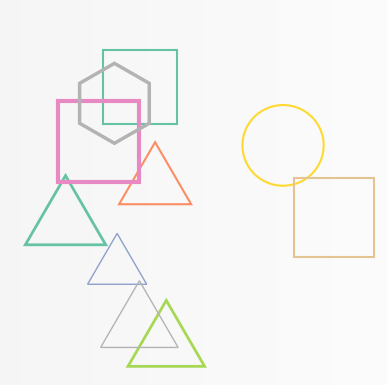[{"shape": "triangle", "thickness": 2, "radius": 0.6, "center": [0.169, 0.424]}, {"shape": "square", "thickness": 1.5, "radius": 0.48, "center": [0.361, 0.774]}, {"shape": "triangle", "thickness": 1.5, "radius": 0.54, "center": [0.4, 0.523]}, {"shape": "triangle", "thickness": 1, "radius": 0.44, "center": [0.302, 0.306]}, {"shape": "square", "thickness": 3, "radius": 0.52, "center": [0.254, 0.632]}, {"shape": "triangle", "thickness": 2, "radius": 0.57, "center": [0.429, 0.106]}, {"shape": "circle", "thickness": 1.5, "radius": 0.52, "center": [0.73, 0.622]}, {"shape": "square", "thickness": 1.5, "radius": 0.51, "center": [0.861, 0.436]}, {"shape": "triangle", "thickness": 1, "radius": 0.58, "center": [0.36, 0.155]}, {"shape": "hexagon", "thickness": 2.5, "radius": 0.52, "center": [0.295, 0.732]}]